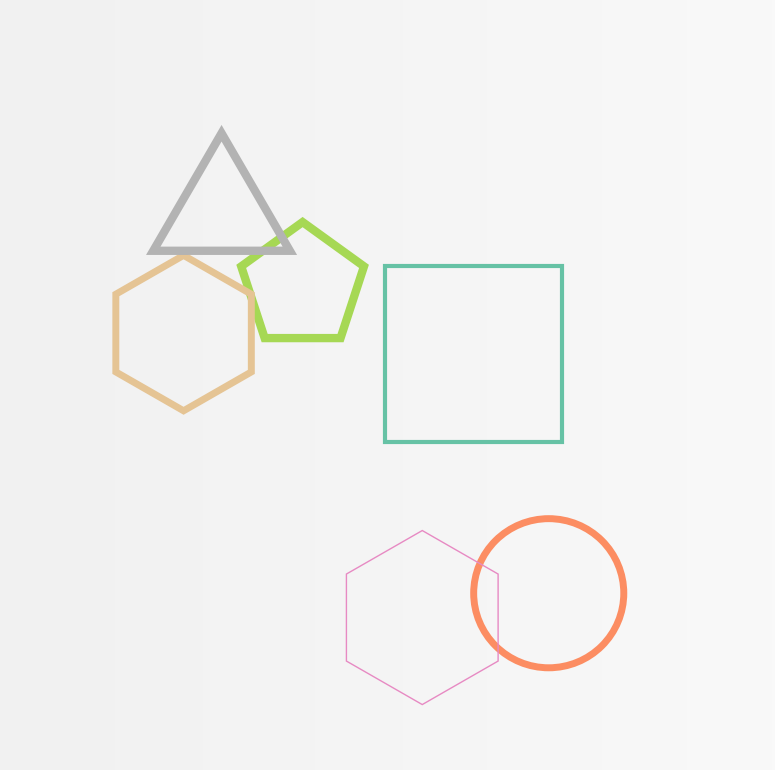[{"shape": "square", "thickness": 1.5, "radius": 0.57, "center": [0.611, 0.54]}, {"shape": "circle", "thickness": 2.5, "radius": 0.48, "center": [0.708, 0.23]}, {"shape": "hexagon", "thickness": 0.5, "radius": 0.57, "center": [0.545, 0.198]}, {"shape": "pentagon", "thickness": 3, "radius": 0.42, "center": [0.39, 0.628]}, {"shape": "hexagon", "thickness": 2.5, "radius": 0.5, "center": [0.237, 0.567]}, {"shape": "triangle", "thickness": 3, "radius": 0.51, "center": [0.286, 0.725]}]